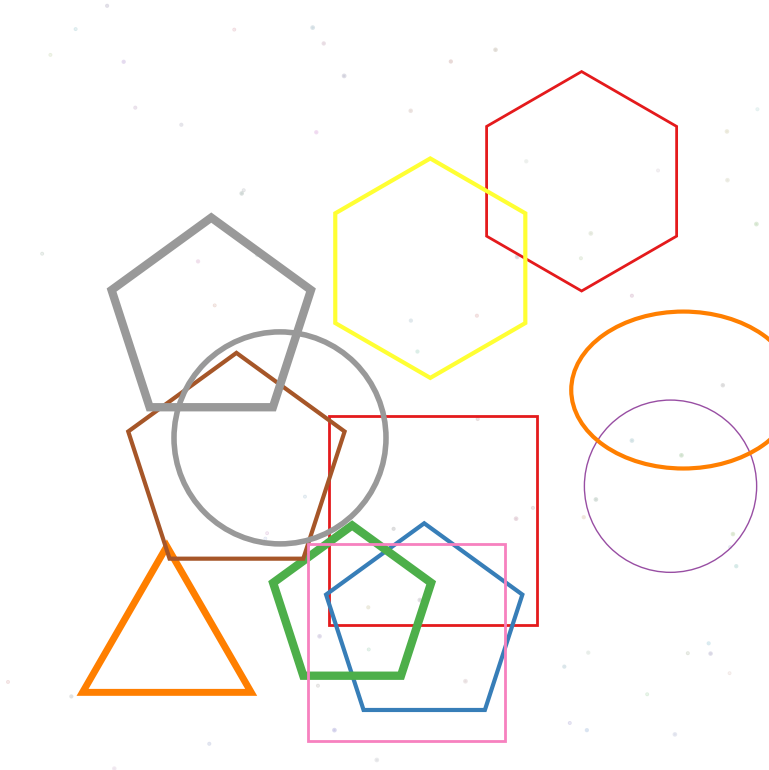[{"shape": "square", "thickness": 1, "radius": 0.68, "center": [0.562, 0.324]}, {"shape": "hexagon", "thickness": 1, "radius": 0.71, "center": [0.755, 0.765]}, {"shape": "pentagon", "thickness": 1.5, "radius": 0.67, "center": [0.551, 0.186]}, {"shape": "pentagon", "thickness": 3, "radius": 0.54, "center": [0.457, 0.21]}, {"shape": "circle", "thickness": 0.5, "radius": 0.56, "center": [0.871, 0.369]}, {"shape": "oval", "thickness": 1.5, "radius": 0.73, "center": [0.887, 0.493]}, {"shape": "triangle", "thickness": 2.5, "radius": 0.63, "center": [0.217, 0.164]}, {"shape": "hexagon", "thickness": 1.5, "radius": 0.71, "center": [0.559, 0.652]}, {"shape": "pentagon", "thickness": 1.5, "radius": 0.74, "center": [0.307, 0.394]}, {"shape": "square", "thickness": 1, "radius": 0.64, "center": [0.528, 0.165]}, {"shape": "circle", "thickness": 2, "radius": 0.69, "center": [0.364, 0.431]}, {"shape": "pentagon", "thickness": 3, "radius": 0.68, "center": [0.274, 0.581]}]